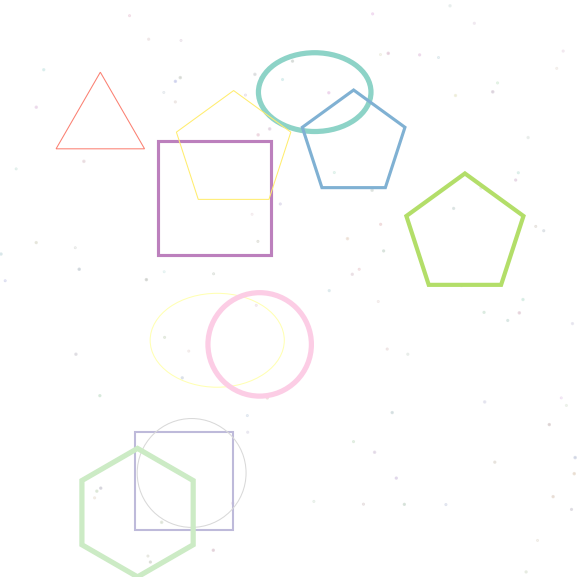[{"shape": "oval", "thickness": 2.5, "radius": 0.49, "center": [0.545, 0.84]}, {"shape": "oval", "thickness": 0.5, "radius": 0.58, "center": [0.376, 0.41]}, {"shape": "square", "thickness": 1, "radius": 0.43, "center": [0.318, 0.167]}, {"shape": "triangle", "thickness": 0.5, "radius": 0.44, "center": [0.174, 0.786]}, {"shape": "pentagon", "thickness": 1.5, "radius": 0.47, "center": [0.612, 0.75]}, {"shape": "pentagon", "thickness": 2, "radius": 0.53, "center": [0.805, 0.592]}, {"shape": "circle", "thickness": 2.5, "radius": 0.45, "center": [0.45, 0.403]}, {"shape": "circle", "thickness": 0.5, "radius": 0.47, "center": [0.332, 0.18]}, {"shape": "square", "thickness": 1.5, "radius": 0.49, "center": [0.372, 0.656]}, {"shape": "hexagon", "thickness": 2.5, "radius": 0.56, "center": [0.238, 0.111]}, {"shape": "pentagon", "thickness": 0.5, "radius": 0.52, "center": [0.405, 0.738]}]